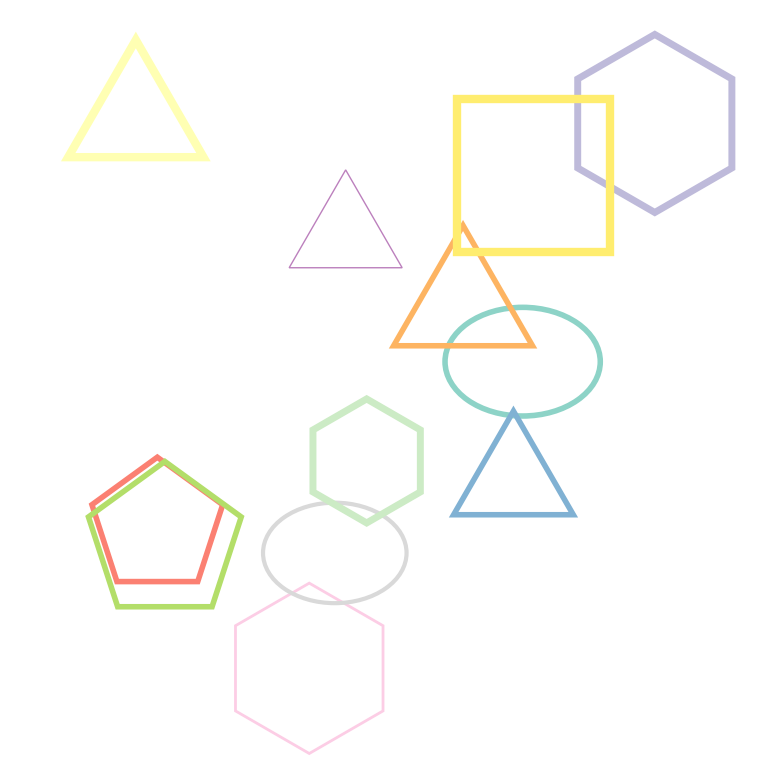[{"shape": "oval", "thickness": 2, "radius": 0.5, "center": [0.679, 0.53]}, {"shape": "triangle", "thickness": 3, "radius": 0.51, "center": [0.176, 0.847]}, {"shape": "hexagon", "thickness": 2.5, "radius": 0.58, "center": [0.85, 0.84]}, {"shape": "pentagon", "thickness": 2, "radius": 0.45, "center": [0.204, 0.317]}, {"shape": "triangle", "thickness": 2, "radius": 0.45, "center": [0.667, 0.376]}, {"shape": "triangle", "thickness": 2, "radius": 0.52, "center": [0.601, 0.603]}, {"shape": "pentagon", "thickness": 2, "radius": 0.52, "center": [0.214, 0.296]}, {"shape": "hexagon", "thickness": 1, "radius": 0.55, "center": [0.402, 0.132]}, {"shape": "oval", "thickness": 1.5, "radius": 0.47, "center": [0.435, 0.282]}, {"shape": "triangle", "thickness": 0.5, "radius": 0.42, "center": [0.449, 0.695]}, {"shape": "hexagon", "thickness": 2.5, "radius": 0.4, "center": [0.476, 0.401]}, {"shape": "square", "thickness": 3, "radius": 0.5, "center": [0.693, 0.772]}]